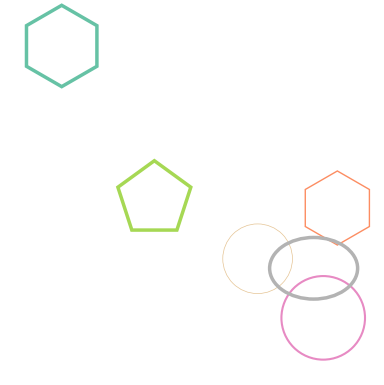[{"shape": "hexagon", "thickness": 2.5, "radius": 0.53, "center": [0.16, 0.881]}, {"shape": "hexagon", "thickness": 1, "radius": 0.48, "center": [0.876, 0.46]}, {"shape": "circle", "thickness": 1.5, "radius": 0.54, "center": [0.84, 0.174]}, {"shape": "pentagon", "thickness": 2.5, "radius": 0.5, "center": [0.401, 0.483]}, {"shape": "circle", "thickness": 0.5, "radius": 0.45, "center": [0.669, 0.328]}, {"shape": "oval", "thickness": 2.5, "radius": 0.57, "center": [0.815, 0.303]}]